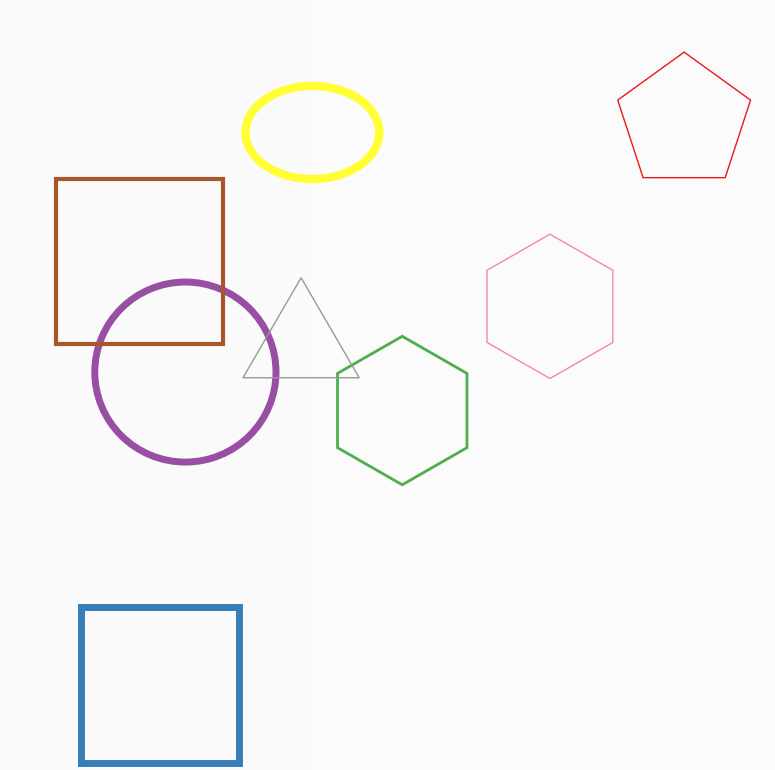[{"shape": "pentagon", "thickness": 0.5, "radius": 0.45, "center": [0.883, 0.842]}, {"shape": "square", "thickness": 2.5, "radius": 0.51, "center": [0.206, 0.11]}, {"shape": "hexagon", "thickness": 1, "radius": 0.48, "center": [0.519, 0.467]}, {"shape": "circle", "thickness": 2.5, "radius": 0.58, "center": [0.239, 0.517]}, {"shape": "oval", "thickness": 3, "radius": 0.43, "center": [0.403, 0.828]}, {"shape": "square", "thickness": 1.5, "radius": 0.54, "center": [0.18, 0.66]}, {"shape": "hexagon", "thickness": 0.5, "radius": 0.47, "center": [0.71, 0.602]}, {"shape": "triangle", "thickness": 0.5, "radius": 0.43, "center": [0.389, 0.553]}]